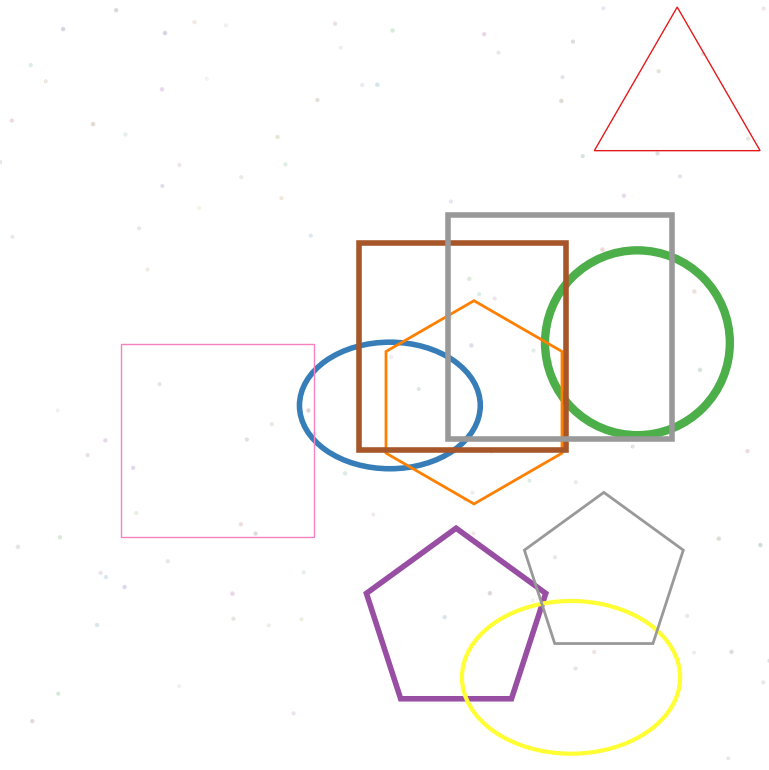[{"shape": "triangle", "thickness": 0.5, "radius": 0.62, "center": [0.88, 0.866]}, {"shape": "oval", "thickness": 2, "radius": 0.59, "center": [0.506, 0.473]}, {"shape": "circle", "thickness": 3, "radius": 0.6, "center": [0.828, 0.555]}, {"shape": "pentagon", "thickness": 2, "radius": 0.61, "center": [0.592, 0.192]}, {"shape": "hexagon", "thickness": 1, "radius": 0.66, "center": [0.616, 0.478]}, {"shape": "oval", "thickness": 1.5, "radius": 0.71, "center": [0.742, 0.12]}, {"shape": "square", "thickness": 2, "radius": 0.67, "center": [0.601, 0.55]}, {"shape": "square", "thickness": 0.5, "radius": 0.63, "center": [0.283, 0.427]}, {"shape": "pentagon", "thickness": 1, "radius": 0.54, "center": [0.784, 0.252]}, {"shape": "square", "thickness": 2, "radius": 0.73, "center": [0.727, 0.575]}]